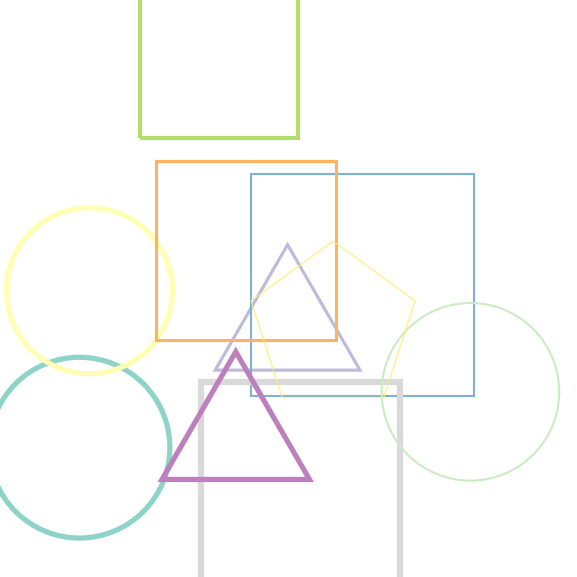[{"shape": "circle", "thickness": 2.5, "radius": 0.78, "center": [0.138, 0.224]}, {"shape": "circle", "thickness": 2.5, "radius": 0.72, "center": [0.155, 0.496]}, {"shape": "triangle", "thickness": 1.5, "radius": 0.72, "center": [0.498, 0.431]}, {"shape": "square", "thickness": 1, "radius": 0.96, "center": [0.628, 0.506]}, {"shape": "square", "thickness": 1.5, "radius": 0.78, "center": [0.426, 0.565]}, {"shape": "square", "thickness": 2, "radius": 0.68, "center": [0.379, 0.896]}, {"shape": "square", "thickness": 3, "radius": 0.86, "center": [0.521, 0.165]}, {"shape": "triangle", "thickness": 2.5, "radius": 0.74, "center": [0.408, 0.243]}, {"shape": "circle", "thickness": 1, "radius": 0.77, "center": [0.815, 0.321]}, {"shape": "pentagon", "thickness": 0.5, "radius": 0.75, "center": [0.577, 0.432]}]